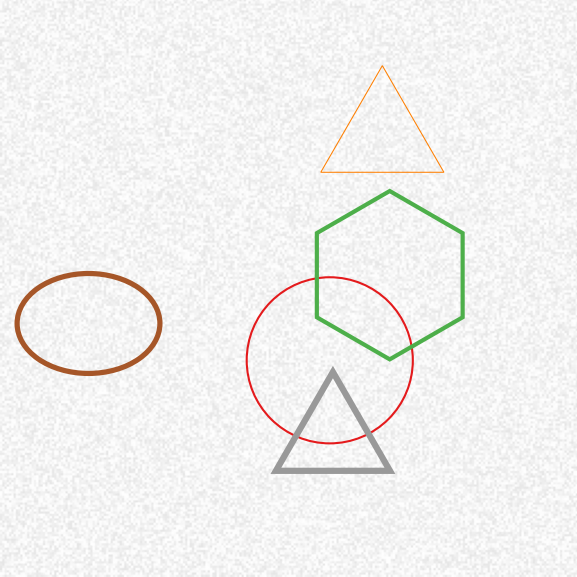[{"shape": "circle", "thickness": 1, "radius": 0.72, "center": [0.571, 0.375]}, {"shape": "hexagon", "thickness": 2, "radius": 0.73, "center": [0.675, 0.523]}, {"shape": "triangle", "thickness": 0.5, "radius": 0.62, "center": [0.662, 0.762]}, {"shape": "oval", "thickness": 2.5, "radius": 0.62, "center": [0.153, 0.439]}, {"shape": "triangle", "thickness": 3, "radius": 0.57, "center": [0.576, 0.241]}]